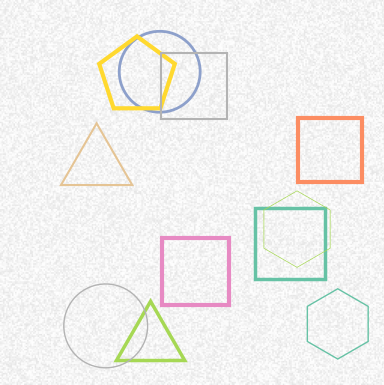[{"shape": "square", "thickness": 2.5, "radius": 0.46, "center": [0.752, 0.367]}, {"shape": "hexagon", "thickness": 1, "radius": 0.46, "center": [0.877, 0.159]}, {"shape": "square", "thickness": 3, "radius": 0.41, "center": [0.857, 0.611]}, {"shape": "circle", "thickness": 2, "radius": 0.53, "center": [0.415, 0.814]}, {"shape": "square", "thickness": 3, "radius": 0.44, "center": [0.507, 0.295]}, {"shape": "triangle", "thickness": 2.5, "radius": 0.51, "center": [0.391, 0.115]}, {"shape": "hexagon", "thickness": 0.5, "radius": 0.5, "center": [0.772, 0.405]}, {"shape": "pentagon", "thickness": 3, "radius": 0.52, "center": [0.356, 0.802]}, {"shape": "triangle", "thickness": 1.5, "radius": 0.53, "center": [0.251, 0.573]}, {"shape": "circle", "thickness": 1, "radius": 0.54, "center": [0.275, 0.154]}, {"shape": "square", "thickness": 1.5, "radius": 0.43, "center": [0.503, 0.777]}]